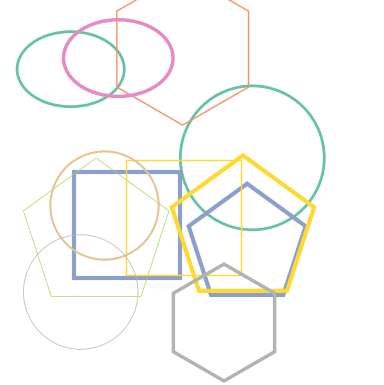[{"shape": "oval", "thickness": 2, "radius": 0.7, "center": [0.184, 0.82]}, {"shape": "circle", "thickness": 2, "radius": 0.93, "center": [0.655, 0.59]}, {"shape": "hexagon", "thickness": 1, "radius": 0.99, "center": [0.474, 0.872]}, {"shape": "square", "thickness": 3, "radius": 0.69, "center": [0.33, 0.416]}, {"shape": "pentagon", "thickness": 3, "radius": 0.8, "center": [0.642, 0.363]}, {"shape": "oval", "thickness": 2.5, "radius": 0.71, "center": [0.307, 0.849]}, {"shape": "pentagon", "thickness": 0.5, "radius": 0.99, "center": [0.25, 0.391]}, {"shape": "pentagon", "thickness": 3, "radius": 0.97, "center": [0.631, 0.402]}, {"shape": "square", "thickness": 1, "radius": 0.75, "center": [0.476, 0.436]}, {"shape": "circle", "thickness": 1.5, "radius": 0.7, "center": [0.271, 0.466]}, {"shape": "circle", "thickness": 0.5, "radius": 0.74, "center": [0.21, 0.241]}, {"shape": "hexagon", "thickness": 2.5, "radius": 0.76, "center": [0.582, 0.162]}]